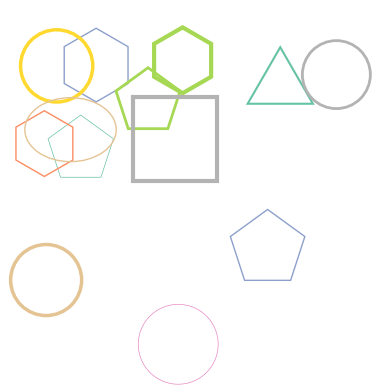[{"shape": "triangle", "thickness": 1.5, "radius": 0.49, "center": [0.728, 0.779]}, {"shape": "pentagon", "thickness": 0.5, "radius": 0.45, "center": [0.21, 0.612]}, {"shape": "hexagon", "thickness": 1, "radius": 0.43, "center": [0.115, 0.627]}, {"shape": "pentagon", "thickness": 1, "radius": 0.51, "center": [0.695, 0.354]}, {"shape": "hexagon", "thickness": 1, "radius": 0.48, "center": [0.25, 0.831]}, {"shape": "circle", "thickness": 0.5, "radius": 0.52, "center": [0.463, 0.106]}, {"shape": "pentagon", "thickness": 2, "radius": 0.44, "center": [0.385, 0.737]}, {"shape": "hexagon", "thickness": 3, "radius": 0.43, "center": [0.474, 0.843]}, {"shape": "circle", "thickness": 2.5, "radius": 0.47, "center": [0.147, 0.829]}, {"shape": "circle", "thickness": 2.5, "radius": 0.46, "center": [0.12, 0.273]}, {"shape": "oval", "thickness": 1, "radius": 0.59, "center": [0.183, 0.663]}, {"shape": "square", "thickness": 3, "radius": 0.54, "center": [0.454, 0.638]}, {"shape": "circle", "thickness": 2, "radius": 0.44, "center": [0.874, 0.806]}]